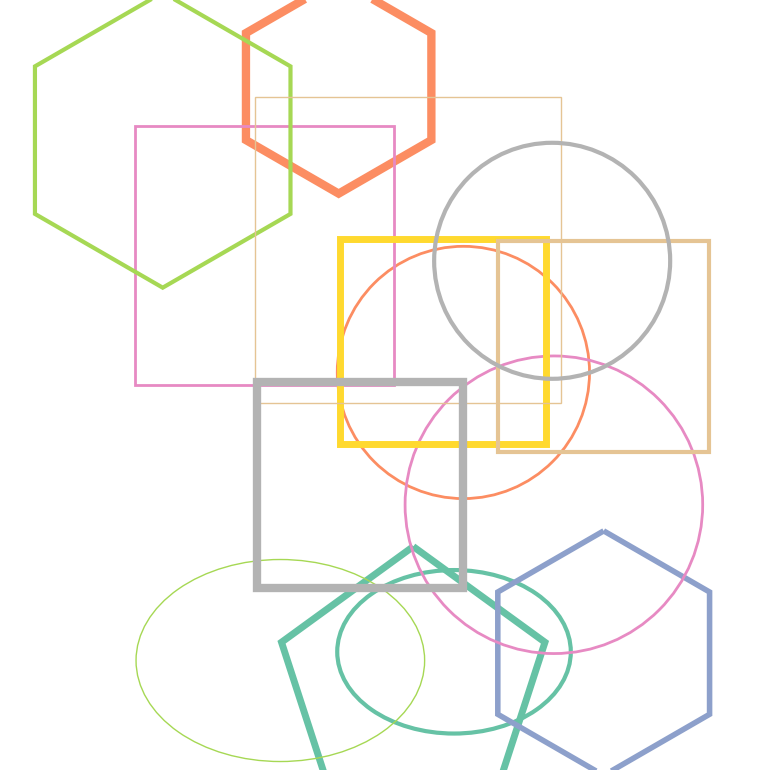[{"shape": "pentagon", "thickness": 2.5, "radius": 0.9, "center": [0.537, 0.11]}, {"shape": "oval", "thickness": 1.5, "radius": 0.76, "center": [0.59, 0.154]}, {"shape": "hexagon", "thickness": 3, "radius": 0.7, "center": [0.44, 0.888]}, {"shape": "circle", "thickness": 1, "radius": 0.82, "center": [0.602, 0.516]}, {"shape": "hexagon", "thickness": 2, "radius": 0.79, "center": [0.784, 0.152]}, {"shape": "square", "thickness": 1, "radius": 0.84, "center": [0.343, 0.669]}, {"shape": "circle", "thickness": 1, "radius": 0.97, "center": [0.719, 0.344]}, {"shape": "oval", "thickness": 0.5, "radius": 0.94, "center": [0.364, 0.142]}, {"shape": "hexagon", "thickness": 1.5, "radius": 0.96, "center": [0.211, 0.818]}, {"shape": "square", "thickness": 2.5, "radius": 0.67, "center": [0.575, 0.556]}, {"shape": "square", "thickness": 0.5, "radius": 0.99, "center": [0.53, 0.676]}, {"shape": "square", "thickness": 1.5, "radius": 0.69, "center": [0.784, 0.55]}, {"shape": "circle", "thickness": 1.5, "radius": 0.77, "center": [0.717, 0.661]}, {"shape": "square", "thickness": 3, "radius": 0.67, "center": [0.467, 0.37]}]